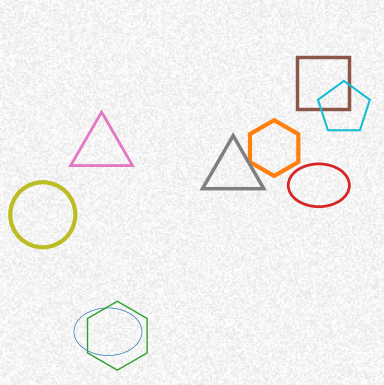[{"shape": "oval", "thickness": 0.5, "radius": 0.44, "center": [0.28, 0.138]}, {"shape": "hexagon", "thickness": 3, "radius": 0.36, "center": [0.712, 0.615]}, {"shape": "hexagon", "thickness": 1, "radius": 0.45, "center": [0.305, 0.128]}, {"shape": "oval", "thickness": 2, "radius": 0.4, "center": [0.828, 0.519]}, {"shape": "square", "thickness": 2.5, "radius": 0.34, "center": [0.838, 0.785]}, {"shape": "triangle", "thickness": 2, "radius": 0.46, "center": [0.264, 0.616]}, {"shape": "triangle", "thickness": 2.5, "radius": 0.46, "center": [0.606, 0.556]}, {"shape": "circle", "thickness": 3, "radius": 0.42, "center": [0.111, 0.442]}, {"shape": "pentagon", "thickness": 1.5, "radius": 0.35, "center": [0.893, 0.719]}]